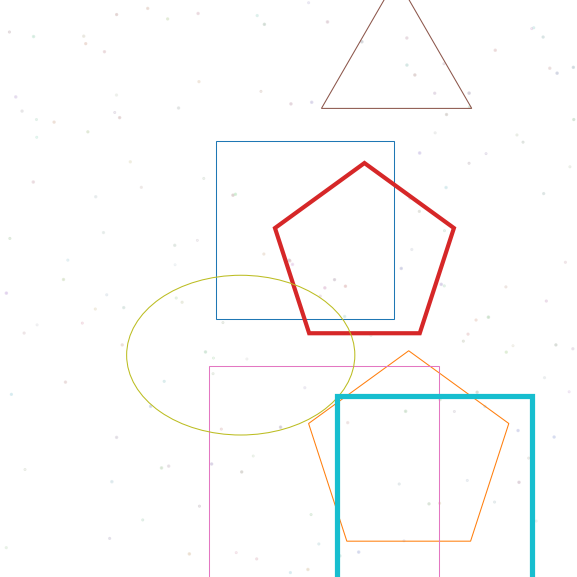[{"shape": "square", "thickness": 0.5, "radius": 0.77, "center": [0.528, 0.602]}, {"shape": "pentagon", "thickness": 0.5, "radius": 0.91, "center": [0.708, 0.209]}, {"shape": "pentagon", "thickness": 2, "radius": 0.81, "center": [0.631, 0.554]}, {"shape": "triangle", "thickness": 0.5, "radius": 0.75, "center": [0.687, 0.887]}, {"shape": "square", "thickness": 0.5, "radius": 1.0, "center": [0.561, 0.166]}, {"shape": "oval", "thickness": 0.5, "radius": 0.99, "center": [0.417, 0.384]}, {"shape": "square", "thickness": 2.5, "radius": 0.85, "center": [0.752, 0.143]}]